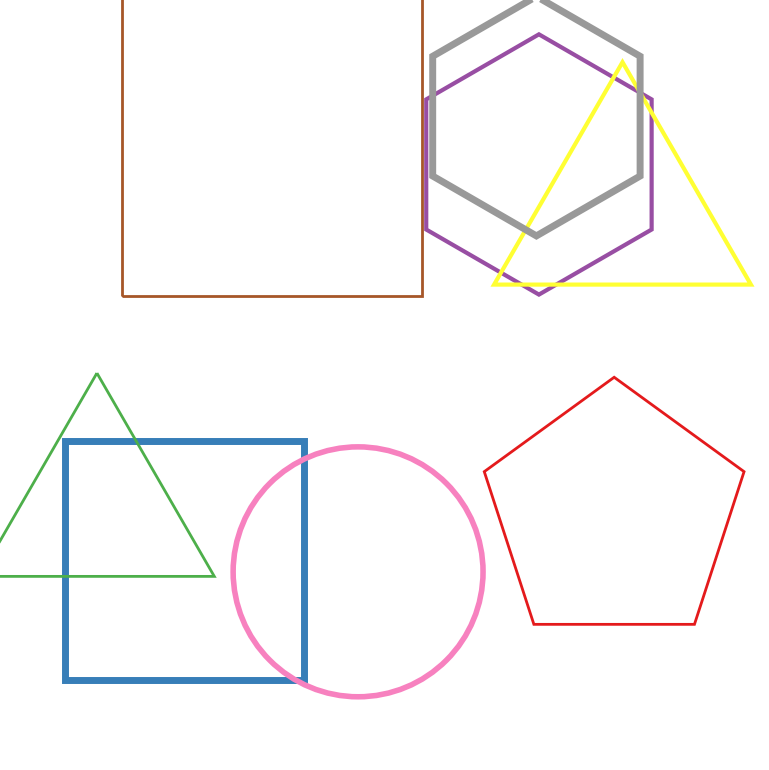[{"shape": "pentagon", "thickness": 1, "radius": 0.89, "center": [0.798, 0.333]}, {"shape": "square", "thickness": 2.5, "radius": 0.78, "center": [0.239, 0.272]}, {"shape": "triangle", "thickness": 1, "radius": 0.88, "center": [0.126, 0.339]}, {"shape": "hexagon", "thickness": 1.5, "radius": 0.84, "center": [0.7, 0.786]}, {"shape": "triangle", "thickness": 1.5, "radius": 0.96, "center": [0.808, 0.727]}, {"shape": "square", "thickness": 1, "radius": 0.97, "center": [0.353, 0.811]}, {"shape": "circle", "thickness": 2, "radius": 0.81, "center": [0.465, 0.257]}, {"shape": "hexagon", "thickness": 2.5, "radius": 0.78, "center": [0.697, 0.849]}]